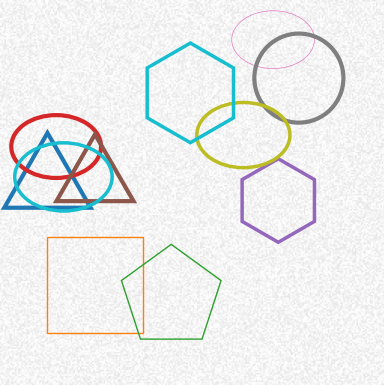[{"shape": "triangle", "thickness": 3, "radius": 0.65, "center": [0.123, 0.525]}, {"shape": "square", "thickness": 1, "radius": 0.62, "center": [0.246, 0.26]}, {"shape": "pentagon", "thickness": 1, "radius": 0.68, "center": [0.445, 0.229]}, {"shape": "oval", "thickness": 3, "radius": 0.58, "center": [0.146, 0.619]}, {"shape": "hexagon", "thickness": 2.5, "radius": 0.54, "center": [0.723, 0.479]}, {"shape": "triangle", "thickness": 3, "radius": 0.58, "center": [0.247, 0.535]}, {"shape": "oval", "thickness": 0.5, "radius": 0.54, "center": [0.709, 0.897]}, {"shape": "circle", "thickness": 3, "radius": 0.58, "center": [0.776, 0.797]}, {"shape": "oval", "thickness": 2.5, "radius": 0.6, "center": [0.632, 0.649]}, {"shape": "oval", "thickness": 2.5, "radius": 0.63, "center": [0.165, 0.541]}, {"shape": "hexagon", "thickness": 2.5, "radius": 0.65, "center": [0.494, 0.759]}]